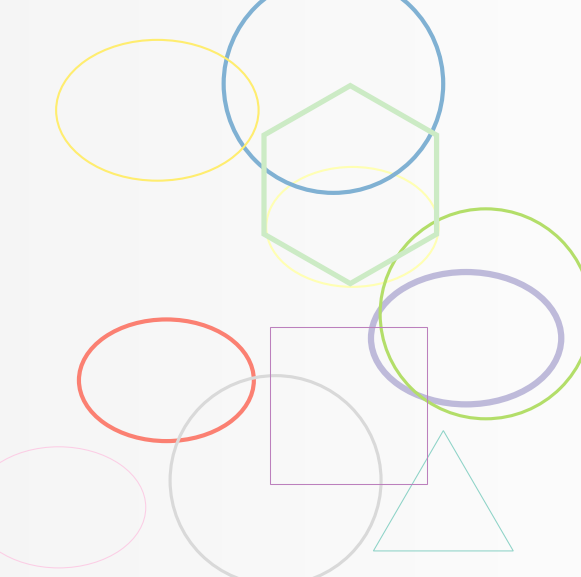[{"shape": "triangle", "thickness": 0.5, "radius": 0.69, "center": [0.763, 0.115]}, {"shape": "oval", "thickness": 1, "radius": 0.74, "center": [0.606, 0.606]}, {"shape": "oval", "thickness": 3, "radius": 0.82, "center": [0.802, 0.414]}, {"shape": "oval", "thickness": 2, "radius": 0.75, "center": [0.286, 0.341]}, {"shape": "circle", "thickness": 2, "radius": 0.94, "center": [0.574, 0.854]}, {"shape": "circle", "thickness": 1.5, "radius": 0.91, "center": [0.836, 0.456]}, {"shape": "oval", "thickness": 0.5, "radius": 0.75, "center": [0.101, 0.121]}, {"shape": "circle", "thickness": 1.5, "radius": 0.91, "center": [0.474, 0.167]}, {"shape": "square", "thickness": 0.5, "radius": 0.68, "center": [0.6, 0.297]}, {"shape": "hexagon", "thickness": 2.5, "radius": 0.86, "center": [0.603, 0.679]}, {"shape": "oval", "thickness": 1, "radius": 0.87, "center": [0.271, 0.808]}]